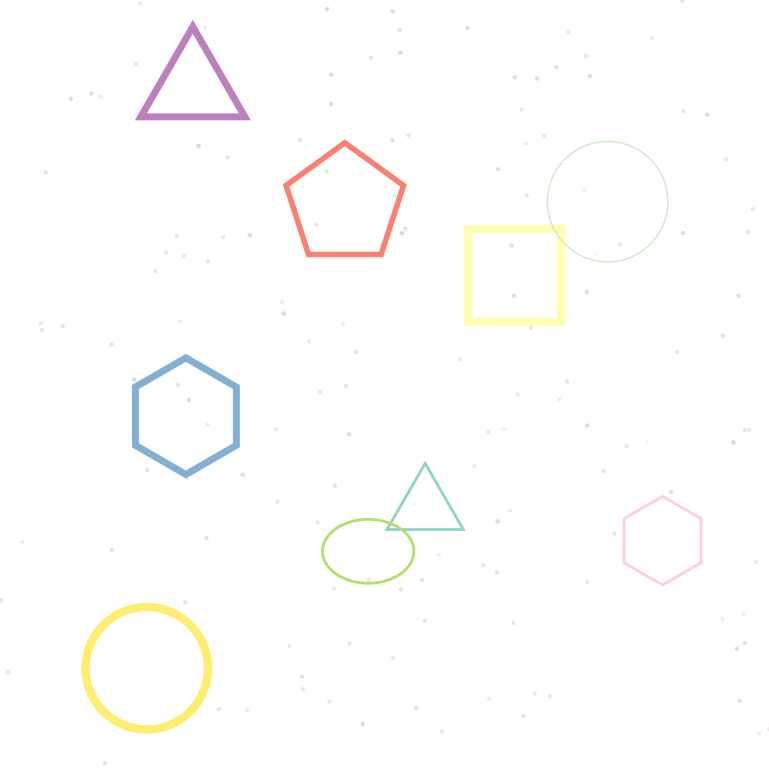[{"shape": "triangle", "thickness": 1, "radius": 0.29, "center": [0.552, 0.341]}, {"shape": "square", "thickness": 3, "radius": 0.3, "center": [0.668, 0.642]}, {"shape": "pentagon", "thickness": 2, "radius": 0.4, "center": [0.448, 0.734]}, {"shape": "hexagon", "thickness": 2.5, "radius": 0.38, "center": [0.241, 0.46]}, {"shape": "oval", "thickness": 1, "radius": 0.3, "center": [0.478, 0.284]}, {"shape": "hexagon", "thickness": 1, "radius": 0.29, "center": [0.86, 0.298]}, {"shape": "triangle", "thickness": 2.5, "radius": 0.39, "center": [0.25, 0.887]}, {"shape": "circle", "thickness": 0.5, "radius": 0.39, "center": [0.789, 0.738]}, {"shape": "circle", "thickness": 3, "radius": 0.4, "center": [0.191, 0.132]}]